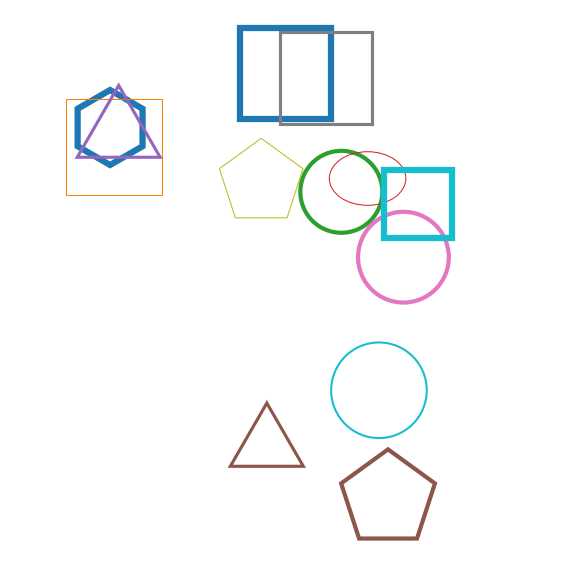[{"shape": "square", "thickness": 3, "radius": 0.39, "center": [0.495, 0.872]}, {"shape": "hexagon", "thickness": 3, "radius": 0.32, "center": [0.191, 0.778]}, {"shape": "square", "thickness": 0.5, "radius": 0.42, "center": [0.198, 0.744]}, {"shape": "circle", "thickness": 2, "radius": 0.35, "center": [0.591, 0.667]}, {"shape": "oval", "thickness": 0.5, "radius": 0.33, "center": [0.636, 0.69]}, {"shape": "triangle", "thickness": 1.5, "radius": 0.41, "center": [0.206, 0.768]}, {"shape": "triangle", "thickness": 1.5, "radius": 0.36, "center": [0.462, 0.228]}, {"shape": "pentagon", "thickness": 2, "radius": 0.43, "center": [0.672, 0.136]}, {"shape": "circle", "thickness": 2, "radius": 0.39, "center": [0.699, 0.554]}, {"shape": "square", "thickness": 1.5, "radius": 0.4, "center": [0.564, 0.864]}, {"shape": "pentagon", "thickness": 0.5, "radius": 0.38, "center": [0.452, 0.683]}, {"shape": "square", "thickness": 3, "radius": 0.3, "center": [0.723, 0.646]}, {"shape": "circle", "thickness": 1, "radius": 0.41, "center": [0.656, 0.323]}]